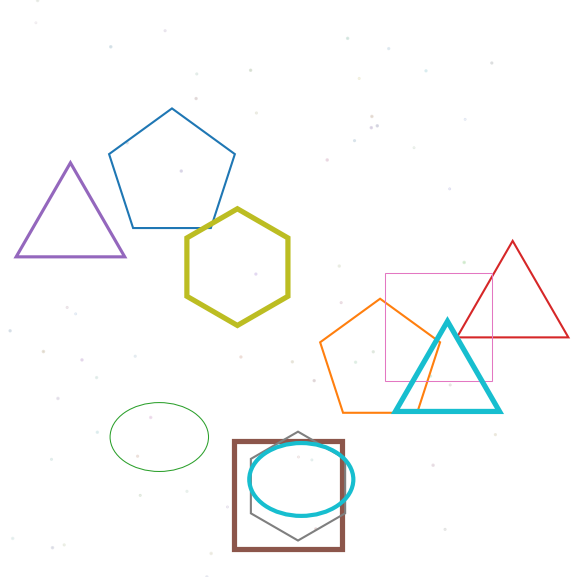[{"shape": "pentagon", "thickness": 1, "radius": 0.57, "center": [0.298, 0.697]}, {"shape": "pentagon", "thickness": 1, "radius": 0.55, "center": [0.658, 0.373]}, {"shape": "oval", "thickness": 0.5, "radius": 0.43, "center": [0.276, 0.242]}, {"shape": "triangle", "thickness": 1, "radius": 0.56, "center": [0.888, 0.471]}, {"shape": "triangle", "thickness": 1.5, "radius": 0.54, "center": [0.122, 0.609]}, {"shape": "square", "thickness": 2.5, "radius": 0.47, "center": [0.499, 0.142]}, {"shape": "square", "thickness": 0.5, "radius": 0.46, "center": [0.759, 0.433]}, {"shape": "hexagon", "thickness": 1, "radius": 0.47, "center": [0.516, 0.157]}, {"shape": "hexagon", "thickness": 2.5, "radius": 0.51, "center": [0.411, 0.537]}, {"shape": "triangle", "thickness": 2.5, "radius": 0.52, "center": [0.775, 0.339]}, {"shape": "oval", "thickness": 2, "radius": 0.45, "center": [0.522, 0.169]}]